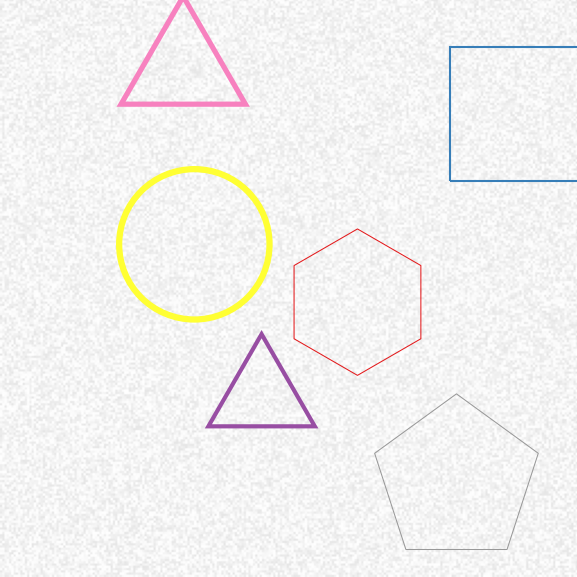[{"shape": "hexagon", "thickness": 0.5, "radius": 0.63, "center": [0.619, 0.476]}, {"shape": "square", "thickness": 1, "radius": 0.58, "center": [0.896, 0.801]}, {"shape": "triangle", "thickness": 2, "radius": 0.53, "center": [0.453, 0.314]}, {"shape": "circle", "thickness": 3, "radius": 0.65, "center": [0.337, 0.576]}, {"shape": "triangle", "thickness": 2.5, "radius": 0.62, "center": [0.317, 0.881]}, {"shape": "pentagon", "thickness": 0.5, "radius": 0.74, "center": [0.79, 0.168]}]